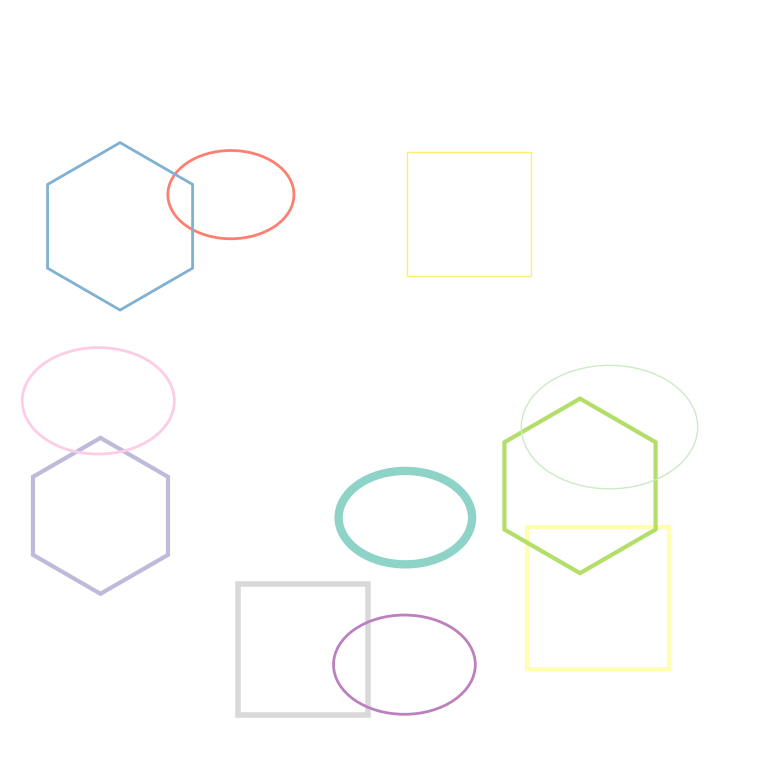[{"shape": "oval", "thickness": 3, "radius": 0.43, "center": [0.526, 0.328]}, {"shape": "square", "thickness": 1.5, "radius": 0.46, "center": [0.776, 0.223]}, {"shape": "hexagon", "thickness": 1.5, "radius": 0.51, "center": [0.13, 0.33]}, {"shape": "oval", "thickness": 1, "radius": 0.41, "center": [0.3, 0.747]}, {"shape": "hexagon", "thickness": 1, "radius": 0.54, "center": [0.156, 0.706]}, {"shape": "hexagon", "thickness": 1.5, "radius": 0.57, "center": [0.753, 0.369]}, {"shape": "oval", "thickness": 1, "radius": 0.49, "center": [0.128, 0.479]}, {"shape": "square", "thickness": 2, "radius": 0.42, "center": [0.393, 0.157]}, {"shape": "oval", "thickness": 1, "radius": 0.46, "center": [0.525, 0.137]}, {"shape": "oval", "thickness": 0.5, "radius": 0.57, "center": [0.792, 0.445]}, {"shape": "square", "thickness": 0.5, "radius": 0.4, "center": [0.61, 0.722]}]